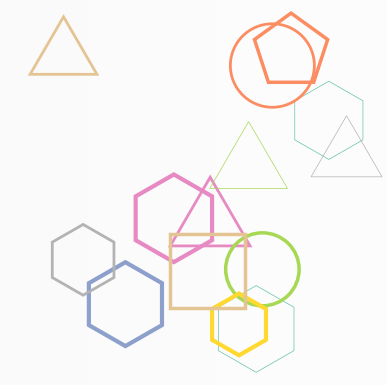[{"shape": "hexagon", "thickness": 0.5, "radius": 0.56, "center": [0.661, 0.146]}, {"shape": "hexagon", "thickness": 0.5, "radius": 0.51, "center": [0.849, 0.687]}, {"shape": "pentagon", "thickness": 2.5, "radius": 0.5, "center": [0.751, 0.867]}, {"shape": "circle", "thickness": 2, "radius": 0.54, "center": [0.703, 0.83]}, {"shape": "hexagon", "thickness": 3, "radius": 0.54, "center": [0.324, 0.21]}, {"shape": "hexagon", "thickness": 3, "radius": 0.57, "center": [0.449, 0.433]}, {"shape": "triangle", "thickness": 2, "radius": 0.59, "center": [0.542, 0.421]}, {"shape": "circle", "thickness": 2.5, "radius": 0.47, "center": [0.677, 0.3]}, {"shape": "triangle", "thickness": 0.5, "radius": 0.58, "center": [0.642, 0.568]}, {"shape": "hexagon", "thickness": 3, "radius": 0.4, "center": [0.617, 0.157]}, {"shape": "triangle", "thickness": 2, "radius": 0.5, "center": [0.164, 0.857]}, {"shape": "square", "thickness": 2.5, "radius": 0.48, "center": [0.535, 0.296]}, {"shape": "triangle", "thickness": 0.5, "radius": 0.53, "center": [0.894, 0.594]}, {"shape": "hexagon", "thickness": 2, "radius": 0.46, "center": [0.214, 0.325]}]